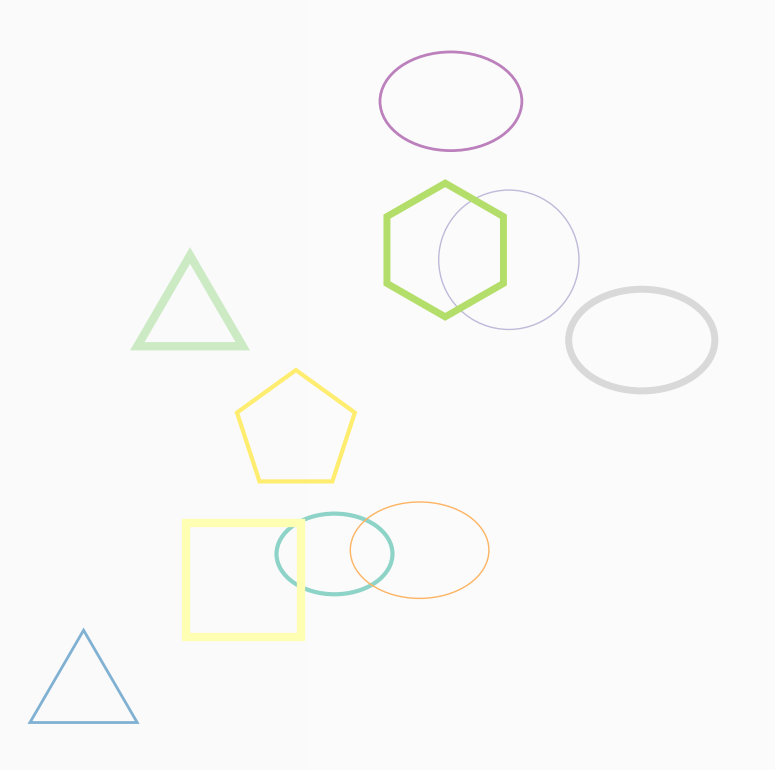[{"shape": "oval", "thickness": 1.5, "radius": 0.37, "center": [0.432, 0.281]}, {"shape": "square", "thickness": 3, "radius": 0.37, "center": [0.314, 0.247]}, {"shape": "circle", "thickness": 0.5, "radius": 0.45, "center": [0.657, 0.663]}, {"shape": "triangle", "thickness": 1, "radius": 0.4, "center": [0.108, 0.102]}, {"shape": "oval", "thickness": 0.5, "radius": 0.45, "center": [0.541, 0.285]}, {"shape": "hexagon", "thickness": 2.5, "radius": 0.43, "center": [0.574, 0.675]}, {"shape": "oval", "thickness": 2.5, "radius": 0.47, "center": [0.828, 0.558]}, {"shape": "oval", "thickness": 1, "radius": 0.46, "center": [0.582, 0.868]}, {"shape": "triangle", "thickness": 3, "radius": 0.39, "center": [0.245, 0.59]}, {"shape": "pentagon", "thickness": 1.5, "radius": 0.4, "center": [0.382, 0.439]}]